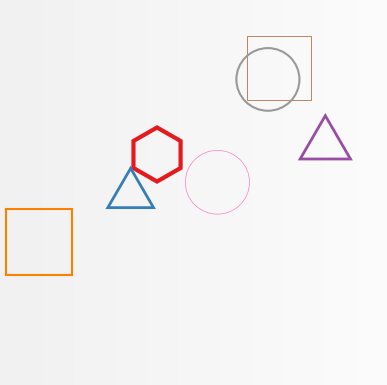[{"shape": "hexagon", "thickness": 3, "radius": 0.35, "center": [0.405, 0.599]}, {"shape": "triangle", "thickness": 2, "radius": 0.34, "center": [0.337, 0.495]}, {"shape": "triangle", "thickness": 2, "radius": 0.37, "center": [0.84, 0.624]}, {"shape": "square", "thickness": 1.5, "radius": 0.42, "center": [0.101, 0.371]}, {"shape": "square", "thickness": 0.5, "radius": 0.42, "center": [0.72, 0.823]}, {"shape": "circle", "thickness": 0.5, "radius": 0.41, "center": [0.561, 0.527]}, {"shape": "circle", "thickness": 1.5, "radius": 0.41, "center": [0.691, 0.794]}]